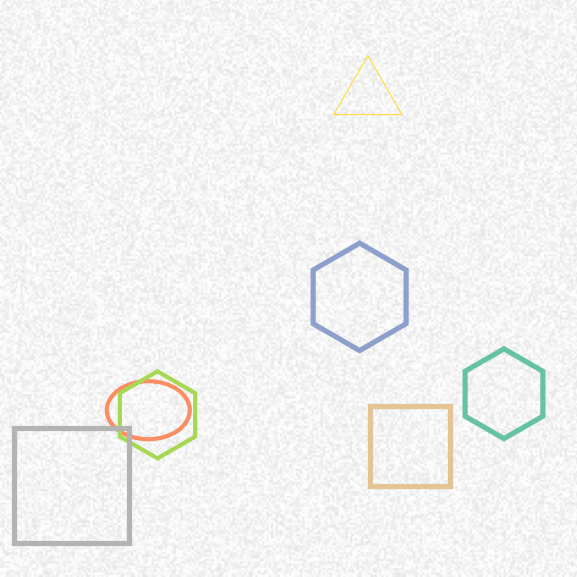[{"shape": "hexagon", "thickness": 2.5, "radius": 0.39, "center": [0.873, 0.317]}, {"shape": "oval", "thickness": 2, "radius": 0.36, "center": [0.257, 0.289]}, {"shape": "hexagon", "thickness": 2.5, "radius": 0.46, "center": [0.623, 0.485]}, {"shape": "hexagon", "thickness": 2, "radius": 0.38, "center": [0.273, 0.281]}, {"shape": "triangle", "thickness": 0.5, "radius": 0.34, "center": [0.637, 0.835]}, {"shape": "square", "thickness": 2.5, "radius": 0.35, "center": [0.71, 0.227]}, {"shape": "square", "thickness": 2.5, "radius": 0.5, "center": [0.123, 0.158]}]